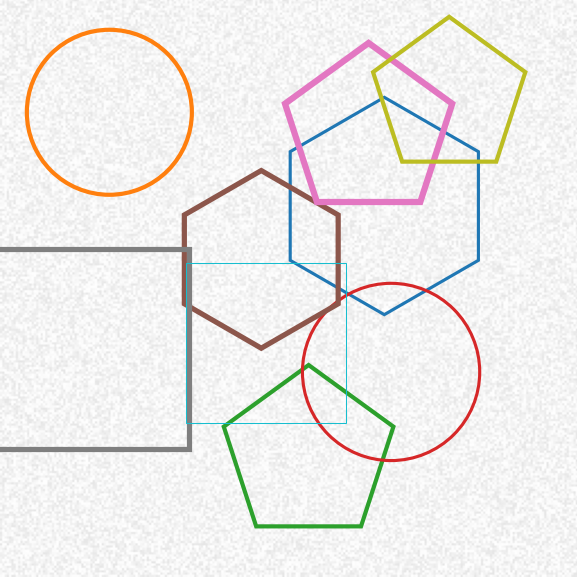[{"shape": "hexagon", "thickness": 1.5, "radius": 0.94, "center": [0.665, 0.642]}, {"shape": "circle", "thickness": 2, "radius": 0.71, "center": [0.189, 0.805]}, {"shape": "pentagon", "thickness": 2, "radius": 0.77, "center": [0.534, 0.213]}, {"shape": "circle", "thickness": 1.5, "radius": 0.77, "center": [0.677, 0.355]}, {"shape": "hexagon", "thickness": 2.5, "radius": 0.77, "center": [0.452, 0.55]}, {"shape": "pentagon", "thickness": 3, "radius": 0.76, "center": [0.638, 0.773]}, {"shape": "square", "thickness": 2.5, "radius": 0.87, "center": [0.153, 0.394]}, {"shape": "pentagon", "thickness": 2, "radius": 0.69, "center": [0.778, 0.831]}, {"shape": "square", "thickness": 0.5, "radius": 0.69, "center": [0.461, 0.405]}]